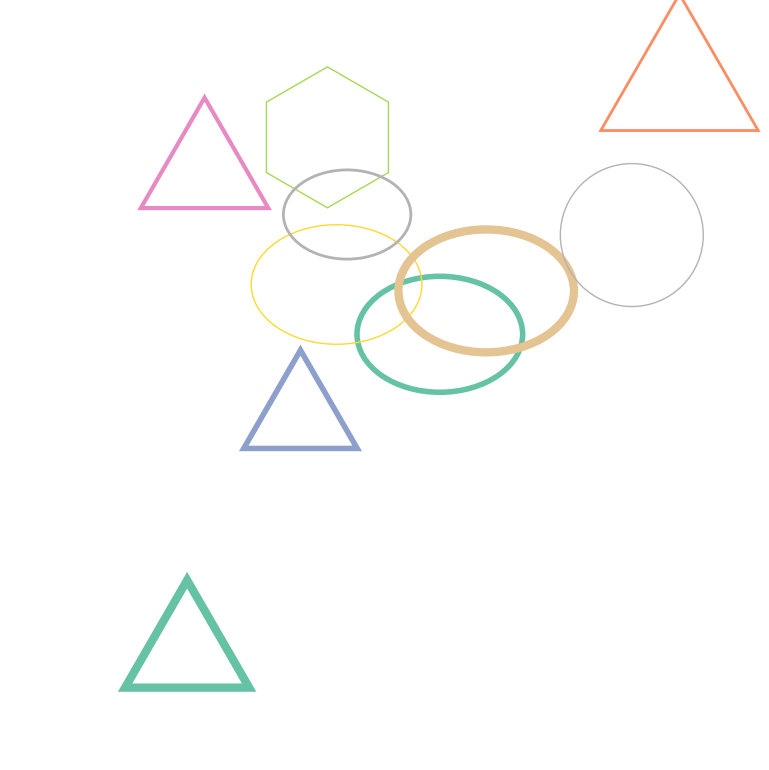[{"shape": "oval", "thickness": 2, "radius": 0.54, "center": [0.571, 0.566]}, {"shape": "triangle", "thickness": 3, "radius": 0.47, "center": [0.243, 0.153]}, {"shape": "triangle", "thickness": 1, "radius": 0.59, "center": [0.882, 0.89]}, {"shape": "triangle", "thickness": 2, "radius": 0.43, "center": [0.39, 0.46]}, {"shape": "triangle", "thickness": 1.5, "radius": 0.48, "center": [0.266, 0.778]}, {"shape": "hexagon", "thickness": 0.5, "radius": 0.46, "center": [0.425, 0.822]}, {"shape": "oval", "thickness": 0.5, "radius": 0.55, "center": [0.437, 0.631]}, {"shape": "oval", "thickness": 3, "radius": 0.57, "center": [0.631, 0.622]}, {"shape": "circle", "thickness": 0.5, "radius": 0.46, "center": [0.821, 0.695]}, {"shape": "oval", "thickness": 1, "radius": 0.41, "center": [0.451, 0.721]}]